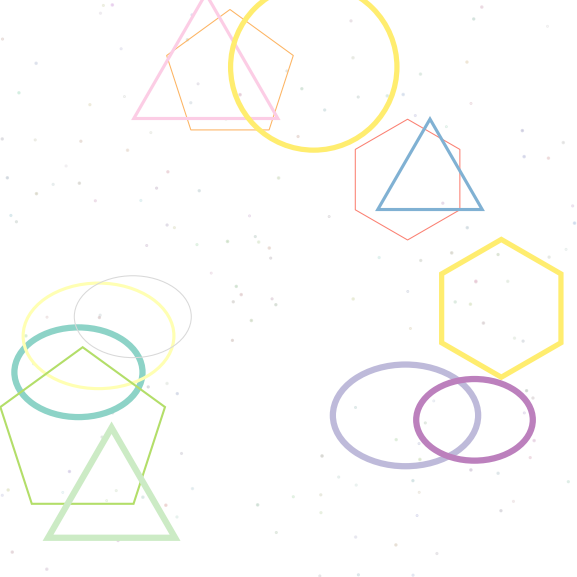[{"shape": "oval", "thickness": 3, "radius": 0.55, "center": [0.136, 0.355]}, {"shape": "oval", "thickness": 1.5, "radius": 0.65, "center": [0.171, 0.418]}, {"shape": "oval", "thickness": 3, "radius": 0.63, "center": [0.702, 0.28]}, {"shape": "hexagon", "thickness": 0.5, "radius": 0.52, "center": [0.706, 0.688]}, {"shape": "triangle", "thickness": 1.5, "radius": 0.52, "center": [0.745, 0.689]}, {"shape": "pentagon", "thickness": 0.5, "radius": 0.58, "center": [0.398, 0.867]}, {"shape": "pentagon", "thickness": 1, "radius": 0.75, "center": [0.143, 0.248]}, {"shape": "triangle", "thickness": 1.5, "radius": 0.72, "center": [0.356, 0.866]}, {"shape": "oval", "thickness": 0.5, "radius": 0.51, "center": [0.23, 0.451]}, {"shape": "oval", "thickness": 3, "radius": 0.5, "center": [0.822, 0.272]}, {"shape": "triangle", "thickness": 3, "radius": 0.64, "center": [0.193, 0.131]}, {"shape": "circle", "thickness": 2.5, "radius": 0.72, "center": [0.543, 0.883]}, {"shape": "hexagon", "thickness": 2.5, "radius": 0.6, "center": [0.868, 0.465]}]